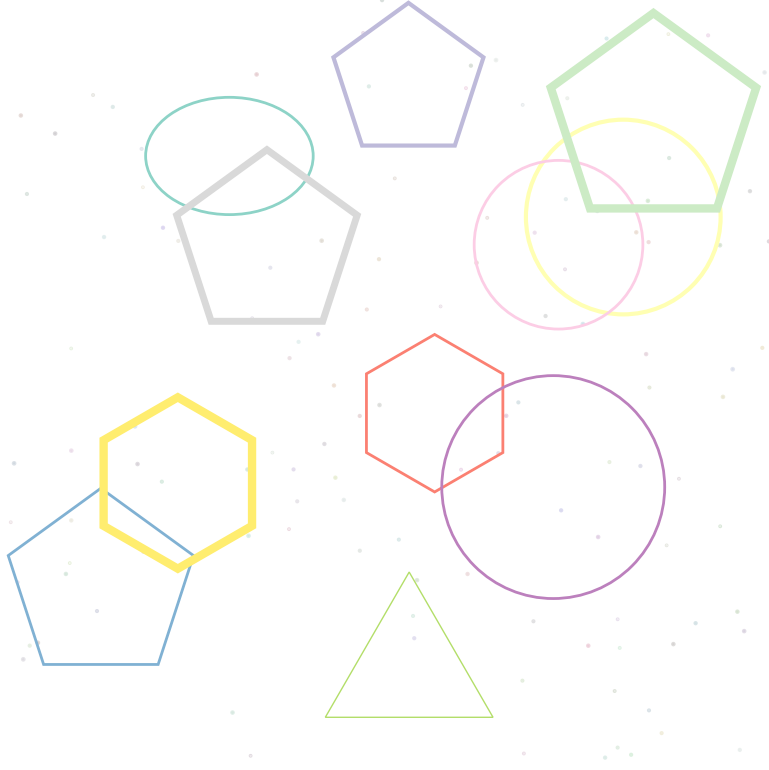[{"shape": "oval", "thickness": 1, "radius": 0.54, "center": [0.298, 0.797]}, {"shape": "circle", "thickness": 1.5, "radius": 0.63, "center": [0.809, 0.718]}, {"shape": "pentagon", "thickness": 1.5, "radius": 0.51, "center": [0.53, 0.894]}, {"shape": "hexagon", "thickness": 1, "radius": 0.51, "center": [0.564, 0.463]}, {"shape": "pentagon", "thickness": 1, "radius": 0.63, "center": [0.131, 0.239]}, {"shape": "triangle", "thickness": 0.5, "radius": 0.63, "center": [0.531, 0.131]}, {"shape": "circle", "thickness": 1, "radius": 0.55, "center": [0.725, 0.682]}, {"shape": "pentagon", "thickness": 2.5, "radius": 0.62, "center": [0.347, 0.682]}, {"shape": "circle", "thickness": 1, "radius": 0.72, "center": [0.718, 0.367]}, {"shape": "pentagon", "thickness": 3, "radius": 0.7, "center": [0.849, 0.843]}, {"shape": "hexagon", "thickness": 3, "radius": 0.56, "center": [0.231, 0.373]}]